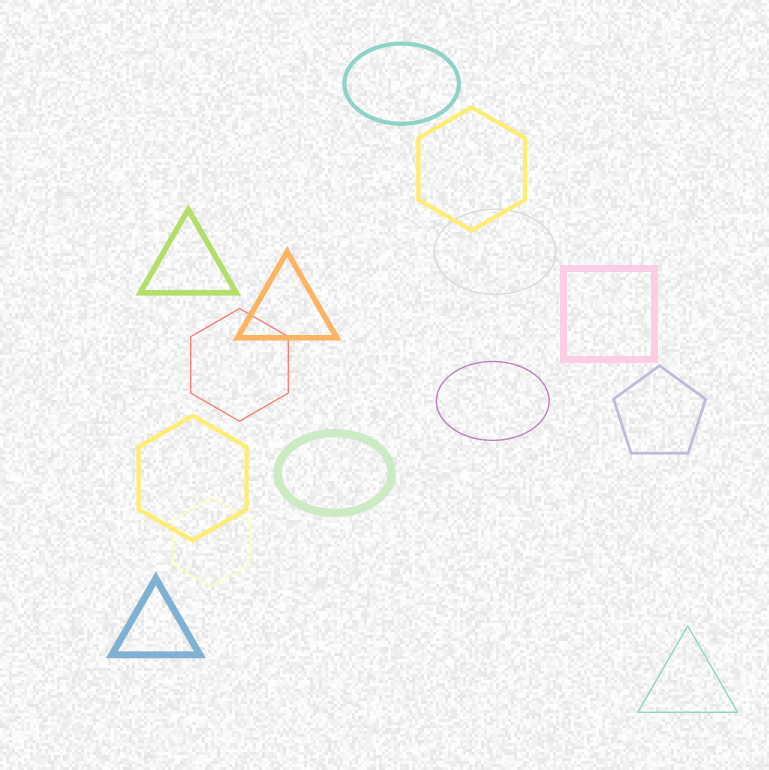[{"shape": "triangle", "thickness": 0.5, "radius": 0.37, "center": [0.893, 0.112]}, {"shape": "oval", "thickness": 1.5, "radius": 0.37, "center": [0.522, 0.891]}, {"shape": "hexagon", "thickness": 0.5, "radius": 0.29, "center": [0.275, 0.296]}, {"shape": "pentagon", "thickness": 1, "radius": 0.31, "center": [0.857, 0.462]}, {"shape": "hexagon", "thickness": 0.5, "radius": 0.37, "center": [0.311, 0.526]}, {"shape": "triangle", "thickness": 2.5, "radius": 0.33, "center": [0.202, 0.183]}, {"shape": "triangle", "thickness": 2, "radius": 0.37, "center": [0.373, 0.599]}, {"shape": "triangle", "thickness": 2, "radius": 0.36, "center": [0.245, 0.656]}, {"shape": "square", "thickness": 2.5, "radius": 0.3, "center": [0.79, 0.593]}, {"shape": "oval", "thickness": 0.5, "radius": 0.4, "center": [0.643, 0.673]}, {"shape": "oval", "thickness": 0.5, "radius": 0.37, "center": [0.64, 0.479]}, {"shape": "oval", "thickness": 3, "radius": 0.37, "center": [0.435, 0.386]}, {"shape": "hexagon", "thickness": 1.5, "radius": 0.4, "center": [0.613, 0.781]}, {"shape": "hexagon", "thickness": 1.5, "radius": 0.4, "center": [0.25, 0.379]}]